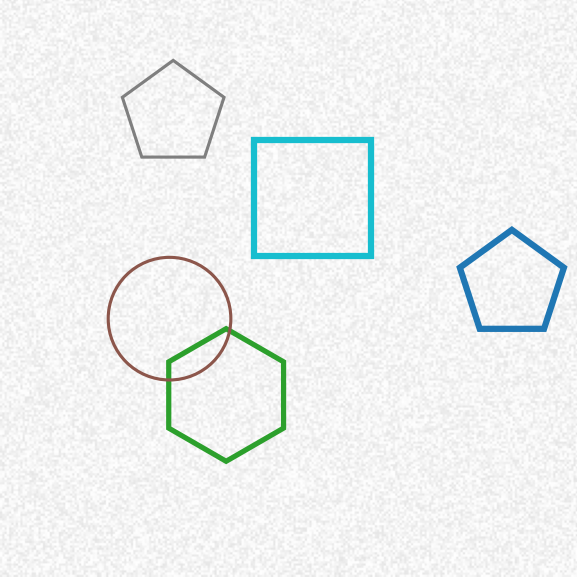[{"shape": "pentagon", "thickness": 3, "radius": 0.47, "center": [0.886, 0.506]}, {"shape": "hexagon", "thickness": 2.5, "radius": 0.57, "center": [0.392, 0.315]}, {"shape": "circle", "thickness": 1.5, "radius": 0.53, "center": [0.294, 0.447]}, {"shape": "pentagon", "thickness": 1.5, "radius": 0.46, "center": [0.3, 0.802]}, {"shape": "square", "thickness": 3, "radius": 0.5, "center": [0.541, 0.656]}]